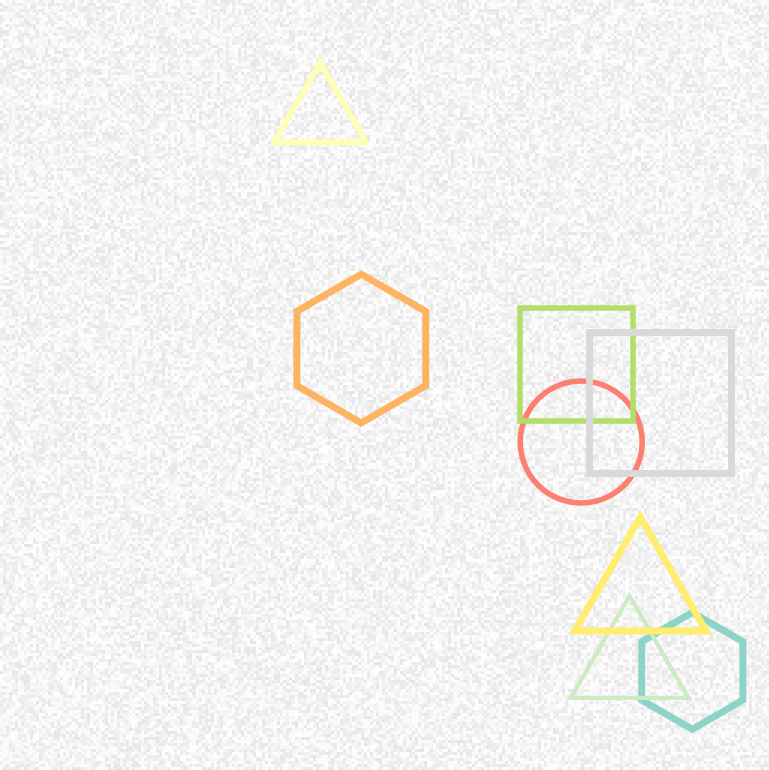[{"shape": "hexagon", "thickness": 2.5, "radius": 0.38, "center": [0.899, 0.129]}, {"shape": "triangle", "thickness": 2, "radius": 0.35, "center": [0.416, 0.849]}, {"shape": "circle", "thickness": 2, "radius": 0.4, "center": [0.755, 0.426]}, {"shape": "hexagon", "thickness": 2.5, "radius": 0.48, "center": [0.469, 0.547]}, {"shape": "square", "thickness": 2, "radius": 0.37, "center": [0.749, 0.527]}, {"shape": "square", "thickness": 2.5, "radius": 0.46, "center": [0.857, 0.477]}, {"shape": "triangle", "thickness": 1.5, "radius": 0.44, "center": [0.818, 0.138]}, {"shape": "triangle", "thickness": 2.5, "radius": 0.49, "center": [0.832, 0.23]}]